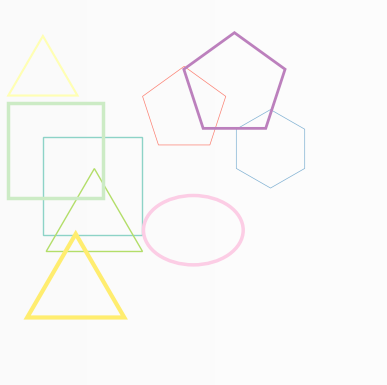[{"shape": "square", "thickness": 1, "radius": 0.64, "center": [0.238, 0.517]}, {"shape": "triangle", "thickness": 1.5, "radius": 0.52, "center": [0.111, 0.803]}, {"shape": "pentagon", "thickness": 0.5, "radius": 0.56, "center": [0.475, 0.715]}, {"shape": "hexagon", "thickness": 0.5, "radius": 0.51, "center": [0.698, 0.613]}, {"shape": "triangle", "thickness": 1, "radius": 0.72, "center": [0.243, 0.419]}, {"shape": "oval", "thickness": 2.5, "radius": 0.64, "center": [0.499, 0.402]}, {"shape": "pentagon", "thickness": 2, "radius": 0.69, "center": [0.605, 0.778]}, {"shape": "square", "thickness": 2.5, "radius": 0.61, "center": [0.143, 0.61]}, {"shape": "triangle", "thickness": 3, "radius": 0.72, "center": [0.195, 0.248]}]